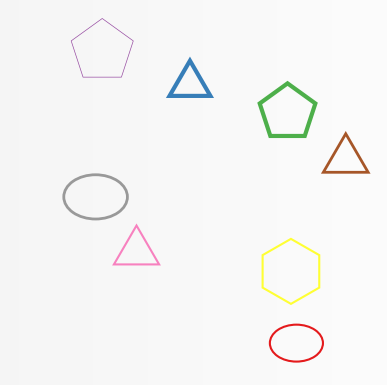[{"shape": "oval", "thickness": 1.5, "radius": 0.34, "center": [0.765, 0.109]}, {"shape": "triangle", "thickness": 3, "radius": 0.3, "center": [0.49, 0.781]}, {"shape": "pentagon", "thickness": 3, "radius": 0.38, "center": [0.742, 0.708]}, {"shape": "pentagon", "thickness": 0.5, "radius": 0.42, "center": [0.264, 0.868]}, {"shape": "hexagon", "thickness": 1.5, "radius": 0.42, "center": [0.751, 0.295]}, {"shape": "triangle", "thickness": 2, "radius": 0.33, "center": [0.892, 0.586]}, {"shape": "triangle", "thickness": 1.5, "radius": 0.34, "center": [0.352, 0.347]}, {"shape": "oval", "thickness": 2, "radius": 0.41, "center": [0.247, 0.489]}]